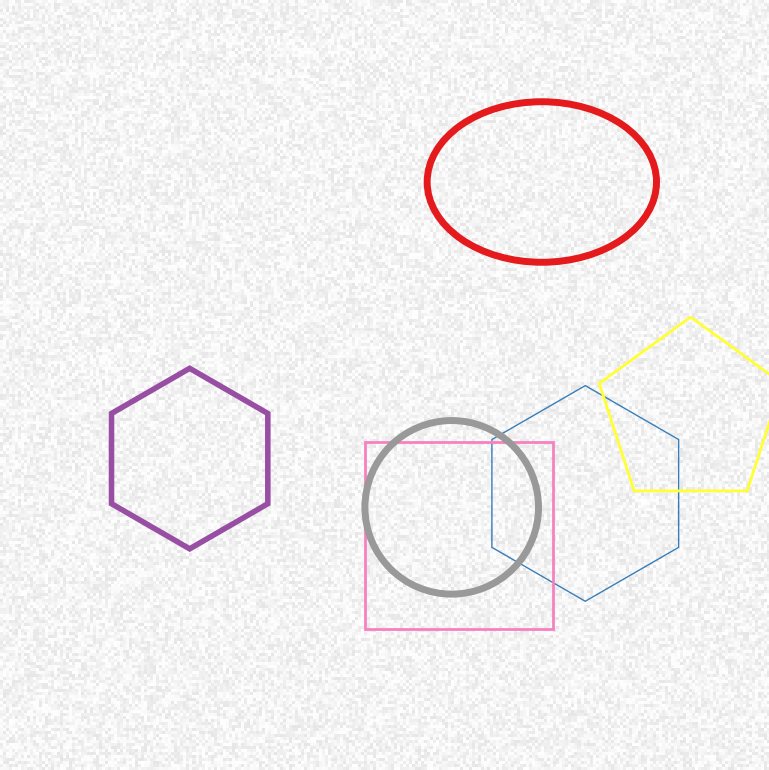[{"shape": "oval", "thickness": 2.5, "radius": 0.74, "center": [0.704, 0.764]}, {"shape": "hexagon", "thickness": 0.5, "radius": 0.7, "center": [0.76, 0.359]}, {"shape": "hexagon", "thickness": 2, "radius": 0.59, "center": [0.246, 0.404]}, {"shape": "pentagon", "thickness": 1, "radius": 0.62, "center": [0.897, 0.463]}, {"shape": "square", "thickness": 1, "radius": 0.61, "center": [0.596, 0.305]}, {"shape": "circle", "thickness": 2.5, "radius": 0.56, "center": [0.587, 0.341]}]